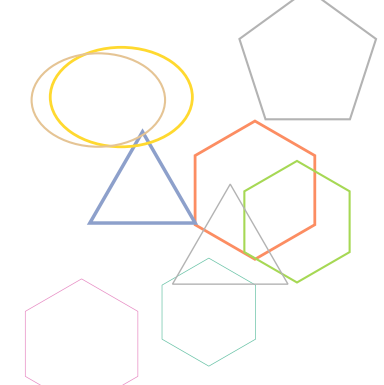[{"shape": "hexagon", "thickness": 0.5, "radius": 0.7, "center": [0.542, 0.189]}, {"shape": "hexagon", "thickness": 2, "radius": 0.9, "center": [0.662, 0.506]}, {"shape": "triangle", "thickness": 2.5, "radius": 0.79, "center": [0.37, 0.5]}, {"shape": "hexagon", "thickness": 0.5, "radius": 0.84, "center": [0.212, 0.107]}, {"shape": "hexagon", "thickness": 1.5, "radius": 0.79, "center": [0.771, 0.424]}, {"shape": "oval", "thickness": 2, "radius": 0.92, "center": [0.315, 0.748]}, {"shape": "oval", "thickness": 1.5, "radius": 0.87, "center": [0.255, 0.74]}, {"shape": "pentagon", "thickness": 1.5, "radius": 0.93, "center": [0.799, 0.841]}, {"shape": "triangle", "thickness": 1, "radius": 0.87, "center": [0.598, 0.349]}]